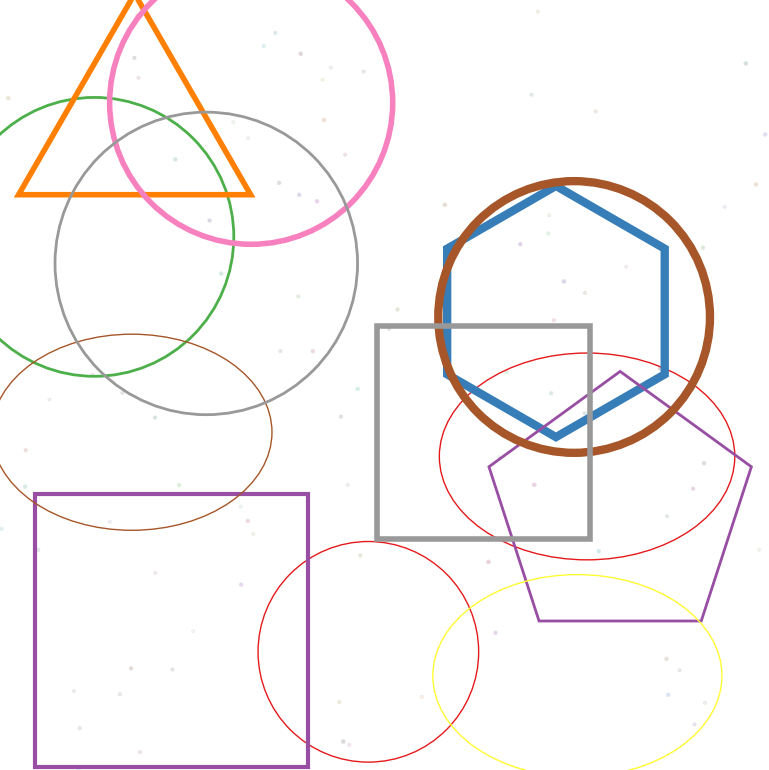[{"shape": "oval", "thickness": 0.5, "radius": 0.96, "center": [0.762, 0.407]}, {"shape": "circle", "thickness": 0.5, "radius": 0.72, "center": [0.478, 0.153]}, {"shape": "hexagon", "thickness": 3, "radius": 0.82, "center": [0.722, 0.595]}, {"shape": "circle", "thickness": 1, "radius": 0.91, "center": [0.123, 0.692]}, {"shape": "pentagon", "thickness": 1, "radius": 0.9, "center": [0.805, 0.338]}, {"shape": "square", "thickness": 1.5, "radius": 0.89, "center": [0.223, 0.181]}, {"shape": "triangle", "thickness": 2, "radius": 0.87, "center": [0.175, 0.834]}, {"shape": "oval", "thickness": 0.5, "radius": 0.94, "center": [0.75, 0.122]}, {"shape": "circle", "thickness": 3, "radius": 0.88, "center": [0.746, 0.588]}, {"shape": "oval", "thickness": 0.5, "radius": 0.91, "center": [0.171, 0.439]}, {"shape": "circle", "thickness": 2, "radius": 0.92, "center": [0.326, 0.867]}, {"shape": "square", "thickness": 2, "radius": 0.69, "center": [0.628, 0.438]}, {"shape": "circle", "thickness": 1, "radius": 0.98, "center": [0.268, 0.658]}]